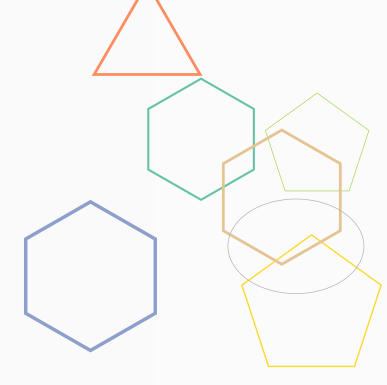[{"shape": "hexagon", "thickness": 1.5, "radius": 0.79, "center": [0.519, 0.638]}, {"shape": "triangle", "thickness": 2, "radius": 0.79, "center": [0.38, 0.885]}, {"shape": "hexagon", "thickness": 2.5, "radius": 0.96, "center": [0.234, 0.283]}, {"shape": "pentagon", "thickness": 0.5, "radius": 0.7, "center": [0.818, 0.618]}, {"shape": "pentagon", "thickness": 1, "radius": 0.94, "center": [0.804, 0.201]}, {"shape": "hexagon", "thickness": 2, "radius": 0.87, "center": [0.727, 0.488]}, {"shape": "oval", "thickness": 0.5, "radius": 0.88, "center": [0.764, 0.36]}]